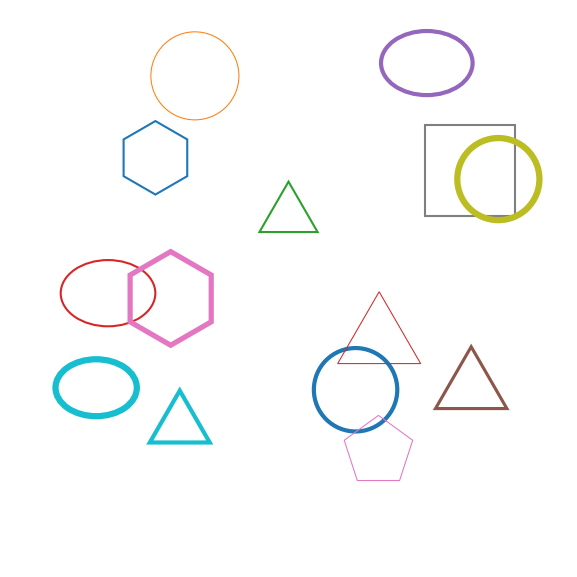[{"shape": "circle", "thickness": 2, "radius": 0.36, "center": [0.616, 0.324]}, {"shape": "hexagon", "thickness": 1, "radius": 0.32, "center": [0.269, 0.726]}, {"shape": "circle", "thickness": 0.5, "radius": 0.38, "center": [0.337, 0.868]}, {"shape": "triangle", "thickness": 1, "radius": 0.29, "center": [0.5, 0.626]}, {"shape": "oval", "thickness": 1, "radius": 0.41, "center": [0.187, 0.491]}, {"shape": "triangle", "thickness": 0.5, "radius": 0.41, "center": [0.657, 0.411]}, {"shape": "oval", "thickness": 2, "radius": 0.4, "center": [0.739, 0.89]}, {"shape": "triangle", "thickness": 1.5, "radius": 0.36, "center": [0.816, 0.327]}, {"shape": "hexagon", "thickness": 2.5, "radius": 0.41, "center": [0.296, 0.482]}, {"shape": "pentagon", "thickness": 0.5, "radius": 0.31, "center": [0.655, 0.217]}, {"shape": "square", "thickness": 1, "radius": 0.39, "center": [0.814, 0.704]}, {"shape": "circle", "thickness": 3, "radius": 0.36, "center": [0.863, 0.689]}, {"shape": "oval", "thickness": 3, "radius": 0.35, "center": [0.167, 0.328]}, {"shape": "triangle", "thickness": 2, "radius": 0.3, "center": [0.311, 0.263]}]